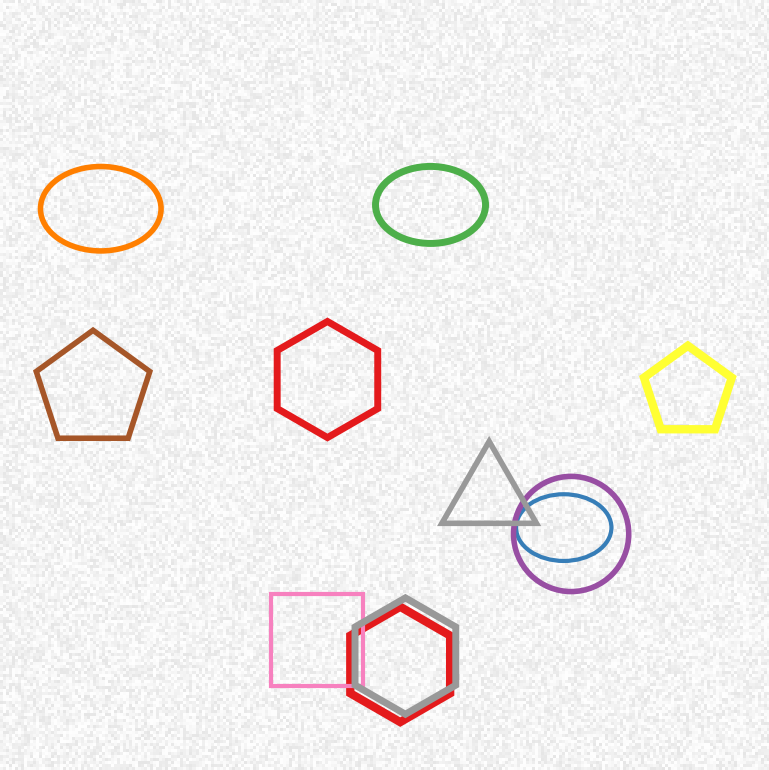[{"shape": "hexagon", "thickness": 2.5, "radius": 0.38, "center": [0.425, 0.507]}, {"shape": "hexagon", "thickness": 3, "radius": 0.37, "center": [0.52, 0.137]}, {"shape": "oval", "thickness": 1.5, "radius": 0.31, "center": [0.732, 0.315]}, {"shape": "oval", "thickness": 2.5, "radius": 0.36, "center": [0.559, 0.734]}, {"shape": "circle", "thickness": 2, "radius": 0.37, "center": [0.742, 0.307]}, {"shape": "oval", "thickness": 2, "radius": 0.39, "center": [0.131, 0.729]}, {"shape": "pentagon", "thickness": 3, "radius": 0.3, "center": [0.893, 0.491]}, {"shape": "pentagon", "thickness": 2, "radius": 0.39, "center": [0.121, 0.494]}, {"shape": "square", "thickness": 1.5, "radius": 0.3, "center": [0.411, 0.168]}, {"shape": "hexagon", "thickness": 2.5, "radius": 0.38, "center": [0.526, 0.148]}, {"shape": "triangle", "thickness": 2, "radius": 0.35, "center": [0.635, 0.356]}]